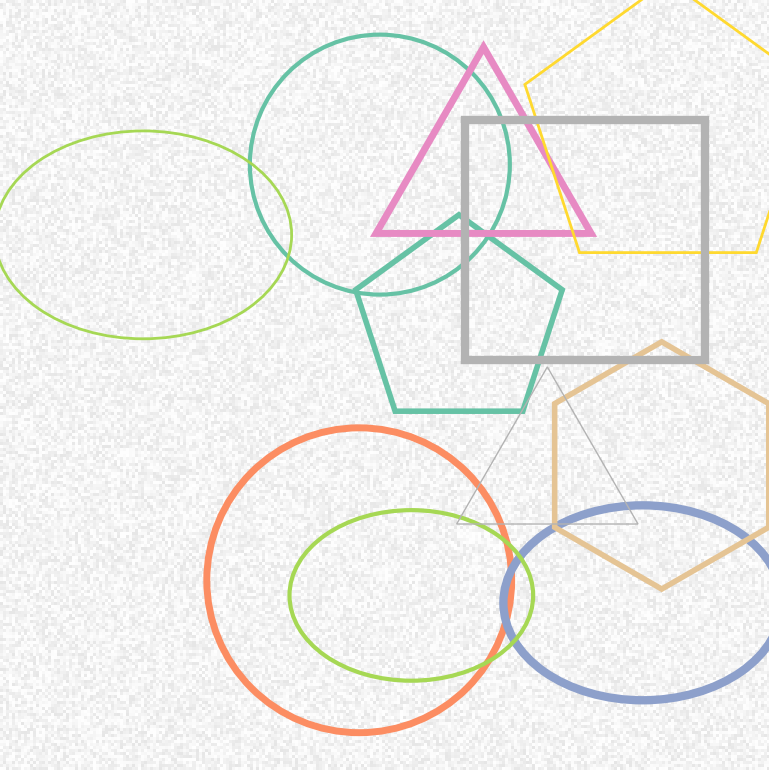[{"shape": "pentagon", "thickness": 2, "radius": 0.71, "center": [0.596, 0.58]}, {"shape": "circle", "thickness": 1.5, "radius": 0.84, "center": [0.493, 0.786]}, {"shape": "circle", "thickness": 2.5, "radius": 0.99, "center": [0.467, 0.246]}, {"shape": "oval", "thickness": 3, "radius": 0.9, "center": [0.835, 0.217]}, {"shape": "triangle", "thickness": 2.5, "radius": 0.81, "center": [0.628, 0.777]}, {"shape": "oval", "thickness": 1, "radius": 0.96, "center": [0.186, 0.695]}, {"shape": "oval", "thickness": 1.5, "radius": 0.79, "center": [0.534, 0.227]}, {"shape": "pentagon", "thickness": 1, "radius": 0.98, "center": [0.867, 0.83]}, {"shape": "hexagon", "thickness": 2, "radius": 0.8, "center": [0.859, 0.396]}, {"shape": "square", "thickness": 3, "radius": 0.78, "center": [0.76, 0.688]}, {"shape": "triangle", "thickness": 0.5, "radius": 0.68, "center": [0.711, 0.387]}]